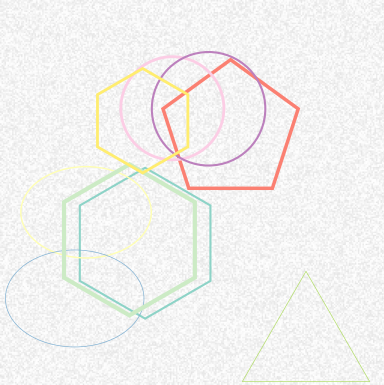[{"shape": "hexagon", "thickness": 1.5, "radius": 0.98, "center": [0.377, 0.368]}, {"shape": "oval", "thickness": 1, "radius": 0.85, "center": [0.224, 0.449]}, {"shape": "pentagon", "thickness": 2.5, "radius": 0.92, "center": [0.599, 0.66]}, {"shape": "oval", "thickness": 0.5, "radius": 0.9, "center": [0.194, 0.225]}, {"shape": "triangle", "thickness": 0.5, "radius": 0.95, "center": [0.795, 0.104]}, {"shape": "circle", "thickness": 2, "radius": 0.67, "center": [0.448, 0.719]}, {"shape": "circle", "thickness": 1.5, "radius": 0.74, "center": [0.542, 0.717]}, {"shape": "hexagon", "thickness": 3, "radius": 0.98, "center": [0.336, 0.377]}, {"shape": "hexagon", "thickness": 2, "radius": 0.68, "center": [0.371, 0.686]}]